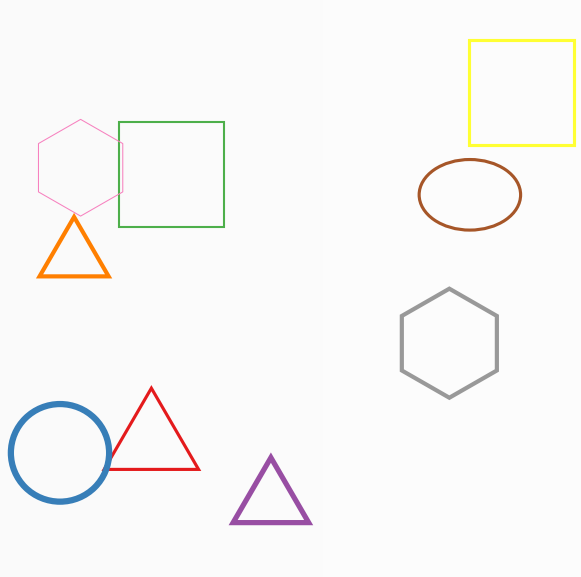[{"shape": "triangle", "thickness": 1.5, "radius": 0.47, "center": [0.26, 0.233]}, {"shape": "circle", "thickness": 3, "radius": 0.42, "center": [0.103, 0.215]}, {"shape": "square", "thickness": 1, "radius": 0.45, "center": [0.295, 0.697]}, {"shape": "triangle", "thickness": 2.5, "radius": 0.38, "center": [0.466, 0.132]}, {"shape": "triangle", "thickness": 2, "radius": 0.34, "center": [0.127, 0.555]}, {"shape": "square", "thickness": 1.5, "radius": 0.45, "center": [0.897, 0.839]}, {"shape": "oval", "thickness": 1.5, "radius": 0.44, "center": [0.808, 0.662]}, {"shape": "hexagon", "thickness": 0.5, "radius": 0.42, "center": [0.139, 0.709]}, {"shape": "hexagon", "thickness": 2, "radius": 0.47, "center": [0.773, 0.405]}]